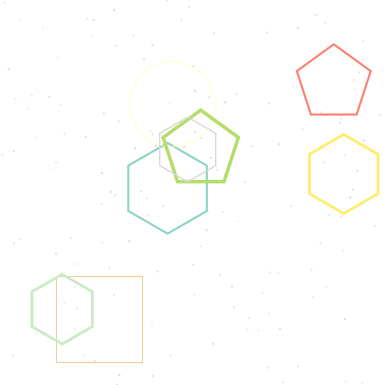[{"shape": "hexagon", "thickness": 1.5, "radius": 0.59, "center": [0.435, 0.511]}, {"shape": "circle", "thickness": 0.5, "radius": 0.55, "center": [0.447, 0.73]}, {"shape": "pentagon", "thickness": 1.5, "radius": 0.5, "center": [0.867, 0.784]}, {"shape": "square", "thickness": 0.5, "radius": 0.56, "center": [0.256, 0.171]}, {"shape": "pentagon", "thickness": 2.5, "radius": 0.51, "center": [0.522, 0.611]}, {"shape": "hexagon", "thickness": 1, "radius": 0.42, "center": [0.488, 0.612]}, {"shape": "hexagon", "thickness": 2, "radius": 0.45, "center": [0.161, 0.197]}, {"shape": "hexagon", "thickness": 2, "radius": 0.51, "center": [0.893, 0.548]}]